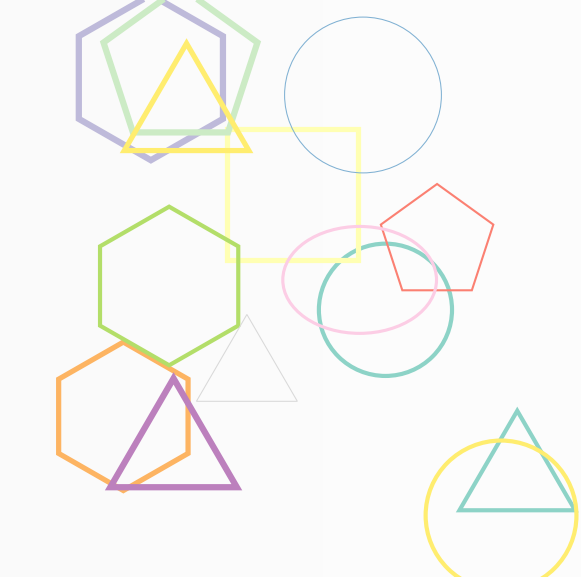[{"shape": "triangle", "thickness": 2, "radius": 0.57, "center": [0.89, 0.173]}, {"shape": "circle", "thickness": 2, "radius": 0.57, "center": [0.663, 0.463]}, {"shape": "square", "thickness": 2.5, "radius": 0.57, "center": [0.503, 0.662]}, {"shape": "hexagon", "thickness": 3, "radius": 0.72, "center": [0.26, 0.865]}, {"shape": "pentagon", "thickness": 1, "radius": 0.51, "center": [0.752, 0.579]}, {"shape": "circle", "thickness": 0.5, "radius": 0.67, "center": [0.625, 0.835]}, {"shape": "hexagon", "thickness": 2.5, "radius": 0.64, "center": [0.212, 0.278]}, {"shape": "hexagon", "thickness": 2, "radius": 0.69, "center": [0.291, 0.504]}, {"shape": "oval", "thickness": 1.5, "radius": 0.66, "center": [0.619, 0.514]}, {"shape": "triangle", "thickness": 0.5, "radius": 0.5, "center": [0.425, 0.354]}, {"shape": "triangle", "thickness": 3, "radius": 0.63, "center": [0.299, 0.218]}, {"shape": "pentagon", "thickness": 3, "radius": 0.7, "center": [0.31, 0.882]}, {"shape": "triangle", "thickness": 2.5, "radius": 0.62, "center": [0.321, 0.8]}, {"shape": "circle", "thickness": 2, "radius": 0.65, "center": [0.862, 0.107]}]